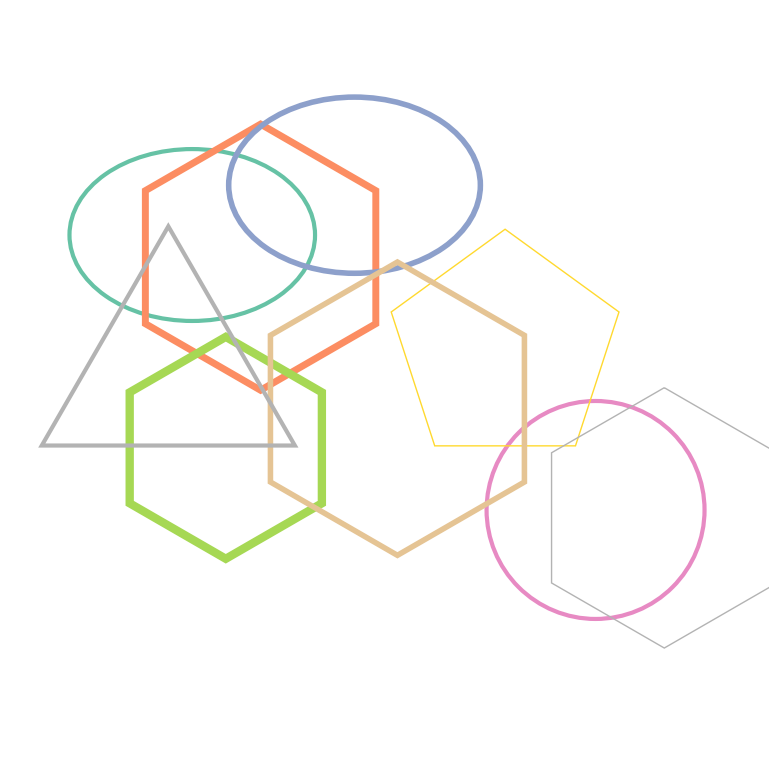[{"shape": "oval", "thickness": 1.5, "radius": 0.8, "center": [0.25, 0.695]}, {"shape": "hexagon", "thickness": 2.5, "radius": 0.86, "center": [0.338, 0.666]}, {"shape": "oval", "thickness": 2, "radius": 0.82, "center": [0.46, 0.76]}, {"shape": "circle", "thickness": 1.5, "radius": 0.71, "center": [0.773, 0.338]}, {"shape": "hexagon", "thickness": 3, "radius": 0.72, "center": [0.293, 0.418]}, {"shape": "pentagon", "thickness": 0.5, "radius": 0.78, "center": [0.656, 0.547]}, {"shape": "hexagon", "thickness": 2, "radius": 0.95, "center": [0.516, 0.469]}, {"shape": "hexagon", "thickness": 0.5, "radius": 0.85, "center": [0.863, 0.327]}, {"shape": "triangle", "thickness": 1.5, "radius": 0.95, "center": [0.219, 0.516]}]